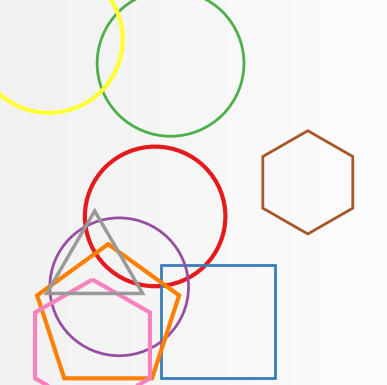[{"shape": "circle", "thickness": 3, "radius": 0.91, "center": [0.4, 0.438]}, {"shape": "square", "thickness": 2, "radius": 0.74, "center": [0.563, 0.166]}, {"shape": "circle", "thickness": 2, "radius": 0.95, "center": [0.44, 0.836]}, {"shape": "circle", "thickness": 2, "radius": 0.9, "center": [0.308, 0.255]}, {"shape": "pentagon", "thickness": 3, "radius": 0.96, "center": [0.279, 0.173]}, {"shape": "circle", "thickness": 3, "radius": 0.95, "center": [0.126, 0.897]}, {"shape": "hexagon", "thickness": 2, "radius": 0.67, "center": [0.794, 0.526]}, {"shape": "hexagon", "thickness": 3, "radius": 0.86, "center": [0.239, 0.103]}, {"shape": "triangle", "thickness": 2.5, "radius": 0.71, "center": [0.244, 0.309]}]